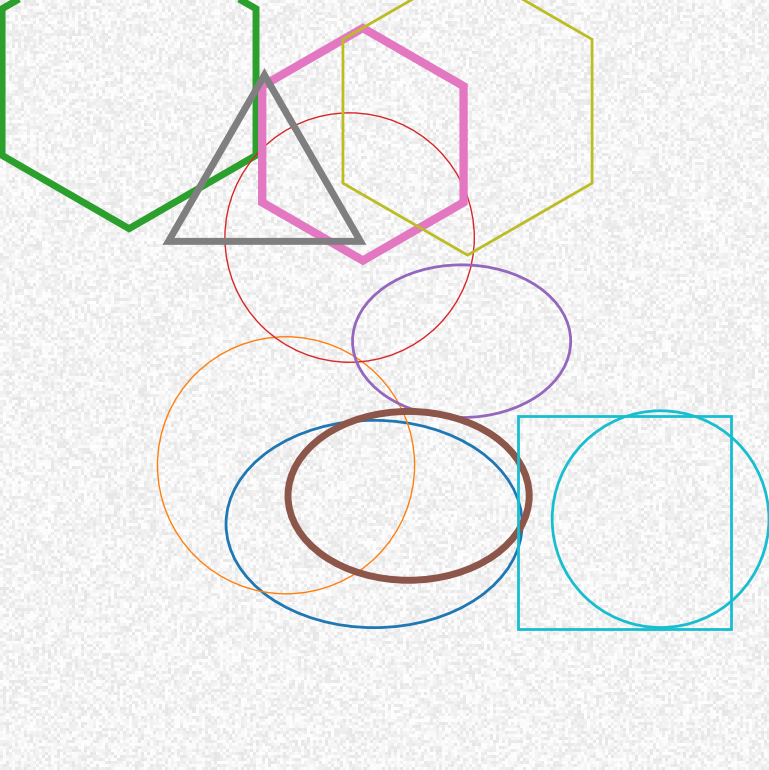[{"shape": "oval", "thickness": 1, "radius": 0.96, "center": [0.486, 0.319]}, {"shape": "circle", "thickness": 0.5, "radius": 0.83, "center": [0.371, 0.396]}, {"shape": "hexagon", "thickness": 2.5, "radius": 0.95, "center": [0.168, 0.893]}, {"shape": "circle", "thickness": 0.5, "radius": 0.81, "center": [0.454, 0.691]}, {"shape": "oval", "thickness": 1, "radius": 0.71, "center": [0.599, 0.557]}, {"shape": "oval", "thickness": 2.5, "radius": 0.78, "center": [0.531, 0.356]}, {"shape": "hexagon", "thickness": 3, "radius": 0.75, "center": [0.471, 0.813]}, {"shape": "triangle", "thickness": 2.5, "radius": 0.72, "center": [0.343, 0.759]}, {"shape": "hexagon", "thickness": 1, "radius": 0.93, "center": [0.607, 0.855]}, {"shape": "square", "thickness": 1, "radius": 0.69, "center": [0.811, 0.321]}, {"shape": "circle", "thickness": 1, "radius": 0.7, "center": [0.858, 0.326]}]